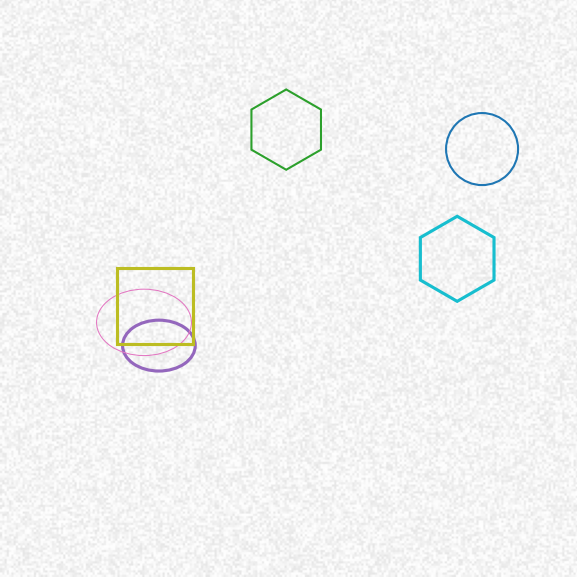[{"shape": "circle", "thickness": 1, "radius": 0.31, "center": [0.835, 0.741]}, {"shape": "hexagon", "thickness": 1, "radius": 0.35, "center": [0.496, 0.775]}, {"shape": "oval", "thickness": 1.5, "radius": 0.31, "center": [0.275, 0.401]}, {"shape": "oval", "thickness": 0.5, "radius": 0.41, "center": [0.249, 0.441]}, {"shape": "square", "thickness": 1.5, "radius": 0.33, "center": [0.268, 0.469]}, {"shape": "hexagon", "thickness": 1.5, "radius": 0.37, "center": [0.792, 0.551]}]